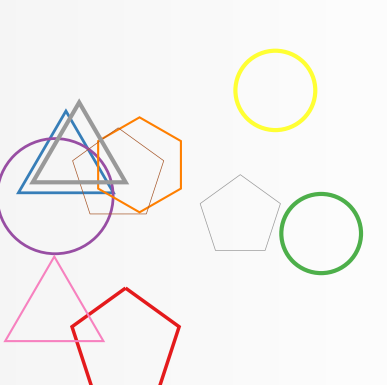[{"shape": "pentagon", "thickness": 2.5, "radius": 0.73, "center": [0.324, 0.106]}, {"shape": "triangle", "thickness": 2, "radius": 0.71, "center": [0.17, 0.57]}, {"shape": "circle", "thickness": 3, "radius": 0.51, "center": [0.829, 0.393]}, {"shape": "circle", "thickness": 2, "radius": 0.75, "center": [0.142, 0.49]}, {"shape": "hexagon", "thickness": 1.5, "radius": 0.62, "center": [0.36, 0.572]}, {"shape": "circle", "thickness": 3, "radius": 0.52, "center": [0.711, 0.765]}, {"shape": "pentagon", "thickness": 0.5, "radius": 0.62, "center": [0.305, 0.544]}, {"shape": "triangle", "thickness": 1.5, "radius": 0.73, "center": [0.14, 0.187]}, {"shape": "pentagon", "thickness": 0.5, "radius": 0.54, "center": [0.62, 0.437]}, {"shape": "triangle", "thickness": 3, "radius": 0.69, "center": [0.204, 0.596]}]